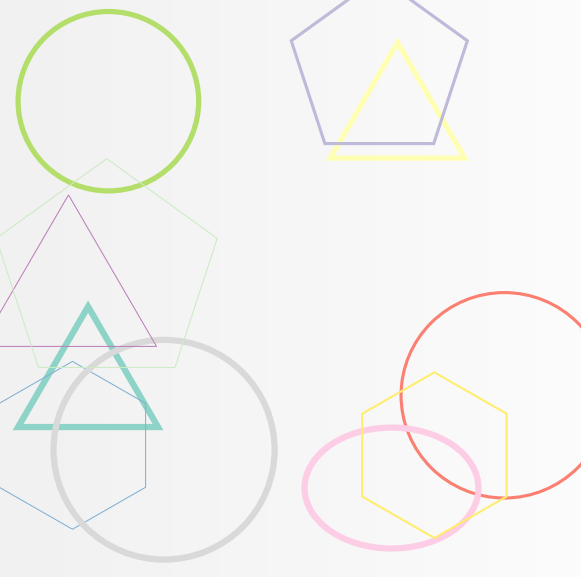[{"shape": "triangle", "thickness": 3, "radius": 0.69, "center": [0.152, 0.329]}, {"shape": "triangle", "thickness": 2.5, "radius": 0.67, "center": [0.684, 0.792]}, {"shape": "pentagon", "thickness": 1.5, "radius": 0.8, "center": [0.653, 0.879]}, {"shape": "circle", "thickness": 1.5, "radius": 0.89, "center": [0.868, 0.315]}, {"shape": "hexagon", "thickness": 0.5, "radius": 0.73, "center": [0.125, 0.228]}, {"shape": "circle", "thickness": 2.5, "radius": 0.78, "center": [0.186, 0.824]}, {"shape": "oval", "thickness": 3, "radius": 0.75, "center": [0.674, 0.154]}, {"shape": "circle", "thickness": 3, "radius": 0.95, "center": [0.282, 0.22]}, {"shape": "triangle", "thickness": 0.5, "radius": 0.87, "center": [0.118, 0.487]}, {"shape": "pentagon", "thickness": 0.5, "radius": 1.0, "center": [0.184, 0.525]}, {"shape": "hexagon", "thickness": 1, "radius": 0.72, "center": [0.747, 0.211]}]